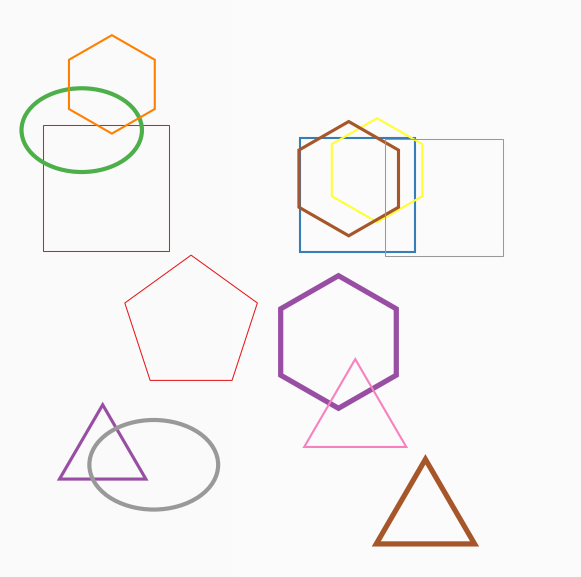[{"shape": "square", "thickness": 0.5, "radius": 0.54, "center": [0.182, 0.674]}, {"shape": "pentagon", "thickness": 0.5, "radius": 0.6, "center": [0.329, 0.437]}, {"shape": "square", "thickness": 1, "radius": 0.49, "center": [0.615, 0.661]}, {"shape": "oval", "thickness": 2, "radius": 0.52, "center": [0.141, 0.774]}, {"shape": "triangle", "thickness": 1.5, "radius": 0.43, "center": [0.177, 0.212]}, {"shape": "hexagon", "thickness": 2.5, "radius": 0.57, "center": [0.582, 0.407]}, {"shape": "hexagon", "thickness": 1, "radius": 0.43, "center": [0.192, 0.853]}, {"shape": "hexagon", "thickness": 1, "radius": 0.45, "center": [0.649, 0.704]}, {"shape": "triangle", "thickness": 2.5, "radius": 0.49, "center": [0.732, 0.106]}, {"shape": "hexagon", "thickness": 1.5, "radius": 0.49, "center": [0.6, 0.69]}, {"shape": "triangle", "thickness": 1, "radius": 0.51, "center": [0.611, 0.276]}, {"shape": "square", "thickness": 0.5, "radius": 0.51, "center": [0.763, 0.657]}, {"shape": "oval", "thickness": 2, "radius": 0.55, "center": [0.265, 0.194]}]